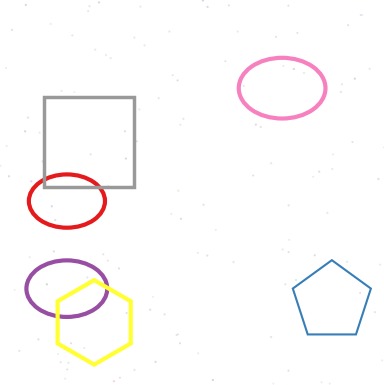[{"shape": "oval", "thickness": 3, "radius": 0.49, "center": [0.174, 0.478]}, {"shape": "pentagon", "thickness": 1.5, "radius": 0.53, "center": [0.862, 0.218]}, {"shape": "oval", "thickness": 3, "radius": 0.52, "center": [0.174, 0.25]}, {"shape": "hexagon", "thickness": 3, "radius": 0.55, "center": [0.245, 0.163]}, {"shape": "oval", "thickness": 3, "radius": 0.56, "center": [0.733, 0.771]}, {"shape": "square", "thickness": 2.5, "radius": 0.58, "center": [0.232, 0.632]}]